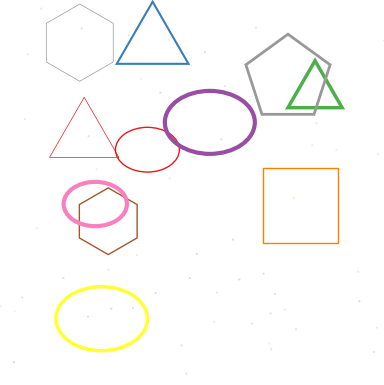[{"shape": "triangle", "thickness": 0.5, "radius": 0.52, "center": [0.219, 0.643]}, {"shape": "oval", "thickness": 1, "radius": 0.41, "center": [0.383, 0.611]}, {"shape": "triangle", "thickness": 1.5, "radius": 0.54, "center": [0.396, 0.888]}, {"shape": "triangle", "thickness": 2.5, "radius": 0.41, "center": [0.818, 0.761]}, {"shape": "oval", "thickness": 3, "radius": 0.58, "center": [0.545, 0.682]}, {"shape": "square", "thickness": 1, "radius": 0.49, "center": [0.781, 0.467]}, {"shape": "oval", "thickness": 2.5, "radius": 0.59, "center": [0.264, 0.172]}, {"shape": "hexagon", "thickness": 1, "radius": 0.43, "center": [0.281, 0.425]}, {"shape": "oval", "thickness": 3, "radius": 0.41, "center": [0.248, 0.47]}, {"shape": "pentagon", "thickness": 2, "radius": 0.58, "center": [0.748, 0.796]}, {"shape": "hexagon", "thickness": 0.5, "radius": 0.5, "center": [0.207, 0.889]}]